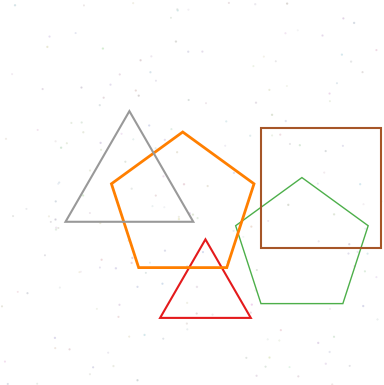[{"shape": "triangle", "thickness": 1.5, "radius": 0.68, "center": [0.534, 0.242]}, {"shape": "pentagon", "thickness": 1, "radius": 0.9, "center": [0.784, 0.358]}, {"shape": "pentagon", "thickness": 2, "radius": 0.97, "center": [0.475, 0.462]}, {"shape": "square", "thickness": 1.5, "radius": 0.78, "center": [0.834, 0.512]}, {"shape": "triangle", "thickness": 1.5, "radius": 0.96, "center": [0.336, 0.52]}]